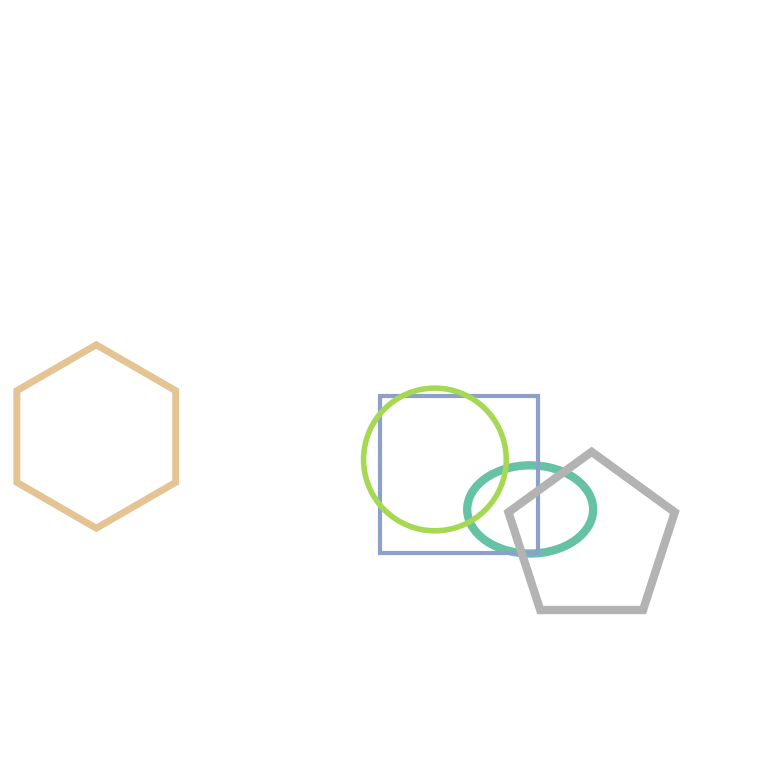[{"shape": "oval", "thickness": 3, "radius": 0.41, "center": [0.689, 0.338]}, {"shape": "square", "thickness": 1.5, "radius": 0.51, "center": [0.596, 0.384]}, {"shape": "circle", "thickness": 2, "radius": 0.46, "center": [0.565, 0.403]}, {"shape": "hexagon", "thickness": 2.5, "radius": 0.6, "center": [0.125, 0.433]}, {"shape": "pentagon", "thickness": 3, "radius": 0.57, "center": [0.768, 0.3]}]